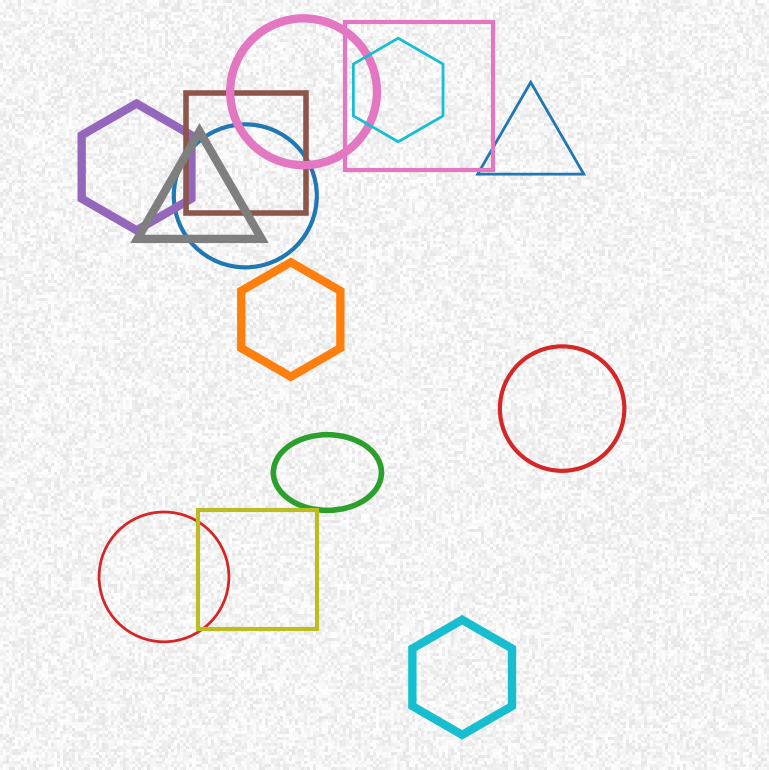[{"shape": "circle", "thickness": 1.5, "radius": 0.46, "center": [0.319, 0.746]}, {"shape": "triangle", "thickness": 1, "radius": 0.4, "center": [0.689, 0.814]}, {"shape": "hexagon", "thickness": 3, "radius": 0.37, "center": [0.378, 0.585]}, {"shape": "oval", "thickness": 2, "radius": 0.35, "center": [0.425, 0.386]}, {"shape": "circle", "thickness": 1, "radius": 0.42, "center": [0.213, 0.251]}, {"shape": "circle", "thickness": 1.5, "radius": 0.4, "center": [0.73, 0.469]}, {"shape": "hexagon", "thickness": 3, "radius": 0.41, "center": [0.177, 0.783]}, {"shape": "square", "thickness": 2, "radius": 0.39, "center": [0.319, 0.801]}, {"shape": "square", "thickness": 1.5, "radius": 0.48, "center": [0.544, 0.875]}, {"shape": "circle", "thickness": 3, "radius": 0.48, "center": [0.394, 0.881]}, {"shape": "triangle", "thickness": 3, "radius": 0.47, "center": [0.259, 0.736]}, {"shape": "square", "thickness": 1.5, "radius": 0.39, "center": [0.335, 0.26]}, {"shape": "hexagon", "thickness": 3, "radius": 0.37, "center": [0.6, 0.12]}, {"shape": "hexagon", "thickness": 1, "radius": 0.34, "center": [0.517, 0.883]}]